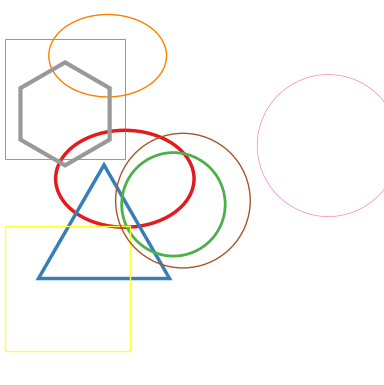[{"shape": "oval", "thickness": 2.5, "radius": 0.9, "center": [0.324, 0.536]}, {"shape": "triangle", "thickness": 2.5, "radius": 0.98, "center": [0.27, 0.375]}, {"shape": "circle", "thickness": 2, "radius": 0.67, "center": [0.45, 0.469]}, {"shape": "square", "thickness": 0.5, "radius": 0.78, "center": [0.17, 0.742]}, {"shape": "oval", "thickness": 1, "radius": 0.76, "center": [0.28, 0.855]}, {"shape": "square", "thickness": 1, "radius": 0.81, "center": [0.175, 0.25]}, {"shape": "circle", "thickness": 1, "radius": 0.87, "center": [0.475, 0.479]}, {"shape": "circle", "thickness": 0.5, "radius": 0.92, "center": [0.853, 0.622]}, {"shape": "hexagon", "thickness": 3, "radius": 0.67, "center": [0.169, 0.704]}]